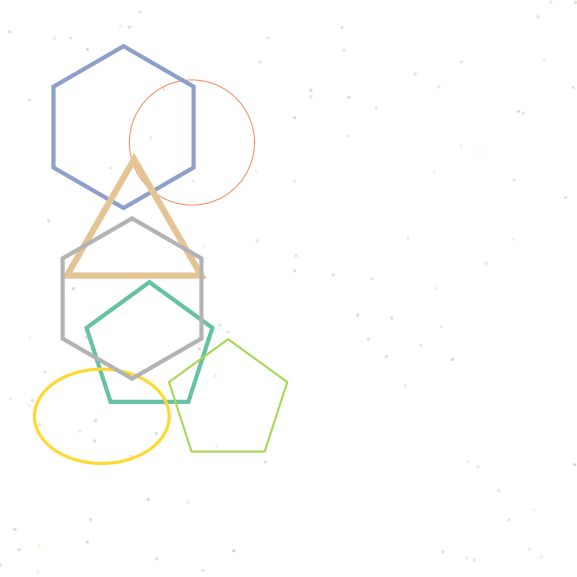[{"shape": "pentagon", "thickness": 2, "radius": 0.57, "center": [0.259, 0.396]}, {"shape": "circle", "thickness": 0.5, "radius": 0.54, "center": [0.332, 0.752]}, {"shape": "hexagon", "thickness": 2, "radius": 0.7, "center": [0.214, 0.779]}, {"shape": "pentagon", "thickness": 1, "radius": 0.54, "center": [0.395, 0.304]}, {"shape": "oval", "thickness": 1.5, "radius": 0.58, "center": [0.176, 0.278]}, {"shape": "triangle", "thickness": 3, "radius": 0.67, "center": [0.232, 0.589]}, {"shape": "hexagon", "thickness": 2, "radius": 0.69, "center": [0.229, 0.482]}]